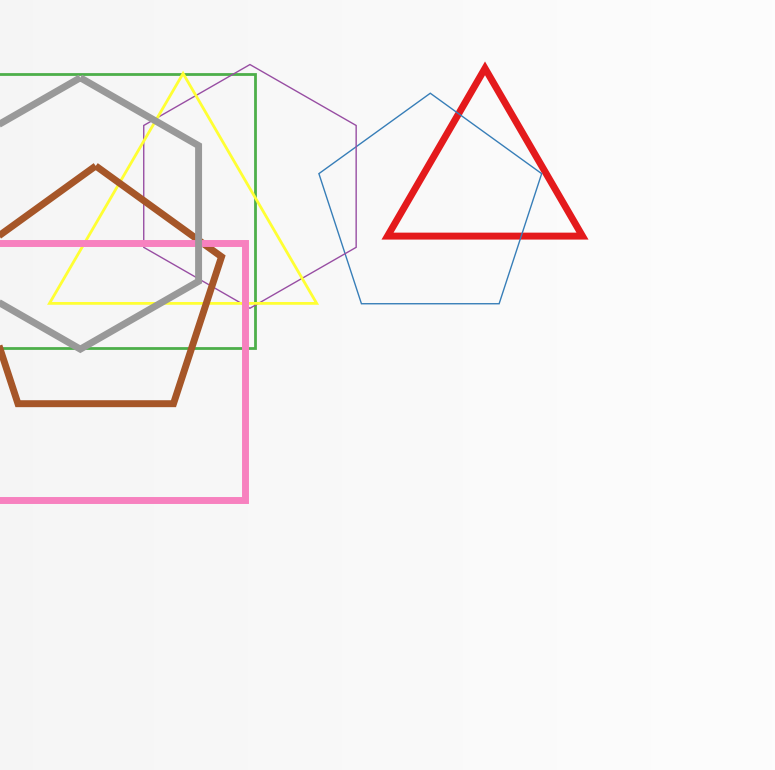[{"shape": "triangle", "thickness": 2.5, "radius": 0.73, "center": [0.626, 0.766]}, {"shape": "pentagon", "thickness": 0.5, "radius": 0.76, "center": [0.555, 0.728]}, {"shape": "square", "thickness": 1, "radius": 0.89, "center": [0.151, 0.726]}, {"shape": "hexagon", "thickness": 0.5, "radius": 0.79, "center": [0.323, 0.758]}, {"shape": "triangle", "thickness": 1, "radius": 1.0, "center": [0.236, 0.706]}, {"shape": "pentagon", "thickness": 2.5, "radius": 0.85, "center": [0.124, 0.614]}, {"shape": "square", "thickness": 2.5, "radius": 0.84, "center": [0.149, 0.518]}, {"shape": "hexagon", "thickness": 2.5, "radius": 0.88, "center": [0.104, 0.723]}]